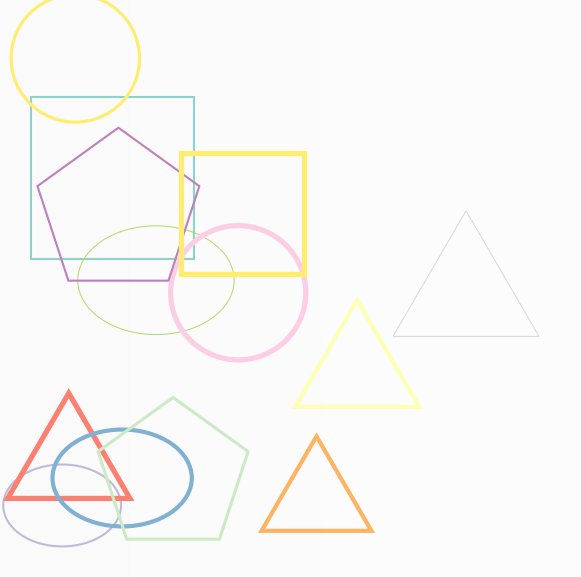[{"shape": "square", "thickness": 1, "radius": 0.7, "center": [0.194, 0.691]}, {"shape": "triangle", "thickness": 2, "radius": 0.62, "center": [0.614, 0.356]}, {"shape": "oval", "thickness": 1, "radius": 0.51, "center": [0.107, 0.124]}, {"shape": "triangle", "thickness": 2.5, "radius": 0.61, "center": [0.118, 0.197]}, {"shape": "oval", "thickness": 2, "radius": 0.6, "center": [0.21, 0.171]}, {"shape": "triangle", "thickness": 2, "radius": 0.55, "center": [0.545, 0.135]}, {"shape": "oval", "thickness": 0.5, "radius": 0.67, "center": [0.268, 0.514]}, {"shape": "circle", "thickness": 2.5, "radius": 0.58, "center": [0.41, 0.492]}, {"shape": "triangle", "thickness": 0.5, "radius": 0.73, "center": [0.802, 0.489]}, {"shape": "pentagon", "thickness": 1, "radius": 0.73, "center": [0.204, 0.632]}, {"shape": "pentagon", "thickness": 1.5, "radius": 0.68, "center": [0.298, 0.175]}, {"shape": "square", "thickness": 2.5, "radius": 0.53, "center": [0.417, 0.629]}, {"shape": "circle", "thickness": 1.5, "radius": 0.55, "center": [0.13, 0.898]}]